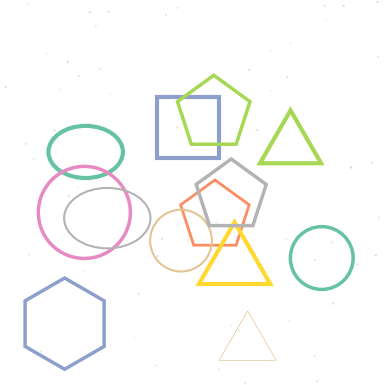[{"shape": "circle", "thickness": 2.5, "radius": 0.41, "center": [0.836, 0.33]}, {"shape": "oval", "thickness": 3, "radius": 0.48, "center": [0.223, 0.605]}, {"shape": "pentagon", "thickness": 2, "radius": 0.47, "center": [0.558, 0.439]}, {"shape": "square", "thickness": 3, "radius": 0.4, "center": [0.489, 0.669]}, {"shape": "hexagon", "thickness": 2.5, "radius": 0.59, "center": [0.168, 0.159]}, {"shape": "circle", "thickness": 2.5, "radius": 0.6, "center": [0.219, 0.448]}, {"shape": "pentagon", "thickness": 2.5, "radius": 0.5, "center": [0.555, 0.705]}, {"shape": "triangle", "thickness": 3, "radius": 0.46, "center": [0.755, 0.622]}, {"shape": "triangle", "thickness": 3, "radius": 0.54, "center": [0.609, 0.316]}, {"shape": "triangle", "thickness": 0.5, "radius": 0.43, "center": [0.643, 0.107]}, {"shape": "circle", "thickness": 1.5, "radius": 0.4, "center": [0.47, 0.375]}, {"shape": "pentagon", "thickness": 2.5, "radius": 0.48, "center": [0.601, 0.491]}, {"shape": "oval", "thickness": 1.5, "radius": 0.56, "center": [0.279, 0.433]}]